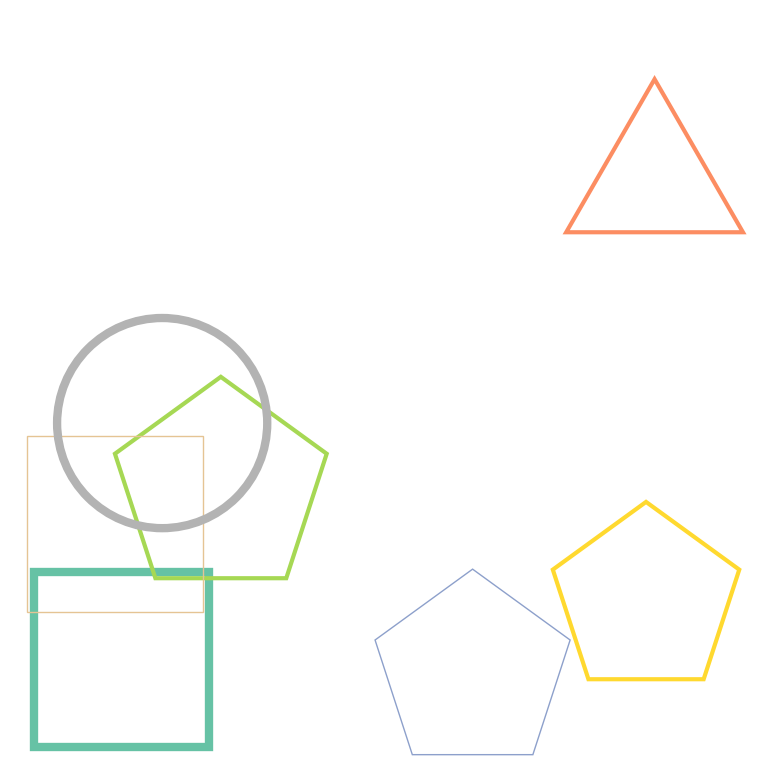[{"shape": "square", "thickness": 3, "radius": 0.57, "center": [0.158, 0.144]}, {"shape": "triangle", "thickness": 1.5, "radius": 0.66, "center": [0.85, 0.765]}, {"shape": "pentagon", "thickness": 0.5, "radius": 0.67, "center": [0.614, 0.128]}, {"shape": "pentagon", "thickness": 1.5, "radius": 0.72, "center": [0.287, 0.366]}, {"shape": "pentagon", "thickness": 1.5, "radius": 0.64, "center": [0.839, 0.221]}, {"shape": "square", "thickness": 0.5, "radius": 0.57, "center": [0.15, 0.32]}, {"shape": "circle", "thickness": 3, "radius": 0.68, "center": [0.211, 0.451]}]